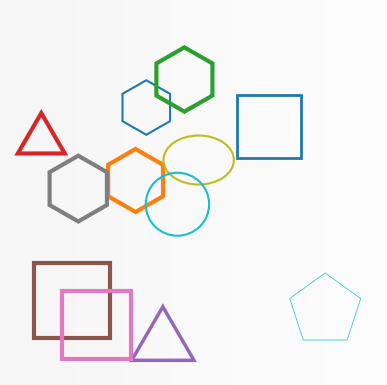[{"shape": "hexagon", "thickness": 1.5, "radius": 0.35, "center": [0.378, 0.721]}, {"shape": "square", "thickness": 2, "radius": 0.41, "center": [0.694, 0.671]}, {"shape": "hexagon", "thickness": 3, "radius": 0.41, "center": [0.35, 0.531]}, {"shape": "hexagon", "thickness": 3, "radius": 0.42, "center": [0.476, 0.793]}, {"shape": "triangle", "thickness": 3, "radius": 0.35, "center": [0.107, 0.636]}, {"shape": "triangle", "thickness": 2.5, "radius": 0.46, "center": [0.42, 0.11]}, {"shape": "square", "thickness": 3, "radius": 0.49, "center": [0.185, 0.219]}, {"shape": "square", "thickness": 3, "radius": 0.44, "center": [0.249, 0.156]}, {"shape": "hexagon", "thickness": 3, "radius": 0.43, "center": [0.202, 0.51]}, {"shape": "oval", "thickness": 1.5, "radius": 0.45, "center": [0.513, 0.584]}, {"shape": "circle", "thickness": 1.5, "radius": 0.41, "center": [0.458, 0.47]}, {"shape": "pentagon", "thickness": 0.5, "radius": 0.48, "center": [0.839, 0.195]}]